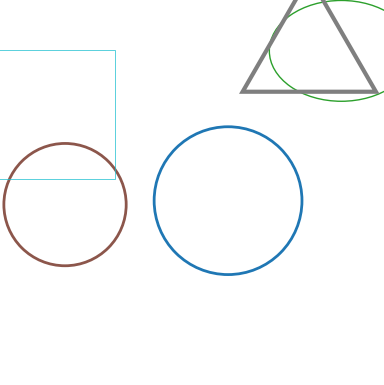[{"shape": "circle", "thickness": 2, "radius": 0.96, "center": [0.592, 0.479]}, {"shape": "oval", "thickness": 1, "radius": 0.94, "center": [0.887, 0.868]}, {"shape": "circle", "thickness": 2, "radius": 0.79, "center": [0.169, 0.469]}, {"shape": "triangle", "thickness": 3, "radius": 1.0, "center": [0.803, 0.862]}, {"shape": "square", "thickness": 0.5, "radius": 0.83, "center": [0.133, 0.703]}]